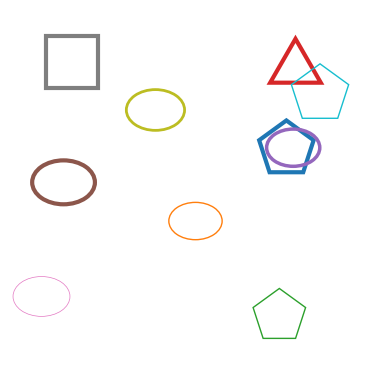[{"shape": "pentagon", "thickness": 3, "radius": 0.37, "center": [0.744, 0.613]}, {"shape": "oval", "thickness": 1, "radius": 0.35, "center": [0.508, 0.426]}, {"shape": "pentagon", "thickness": 1, "radius": 0.36, "center": [0.726, 0.179]}, {"shape": "triangle", "thickness": 3, "radius": 0.38, "center": [0.767, 0.823]}, {"shape": "oval", "thickness": 2.5, "radius": 0.35, "center": [0.762, 0.616]}, {"shape": "oval", "thickness": 3, "radius": 0.41, "center": [0.165, 0.526]}, {"shape": "oval", "thickness": 0.5, "radius": 0.37, "center": [0.108, 0.23]}, {"shape": "square", "thickness": 3, "radius": 0.34, "center": [0.187, 0.838]}, {"shape": "oval", "thickness": 2, "radius": 0.38, "center": [0.404, 0.714]}, {"shape": "pentagon", "thickness": 1, "radius": 0.39, "center": [0.831, 0.756]}]